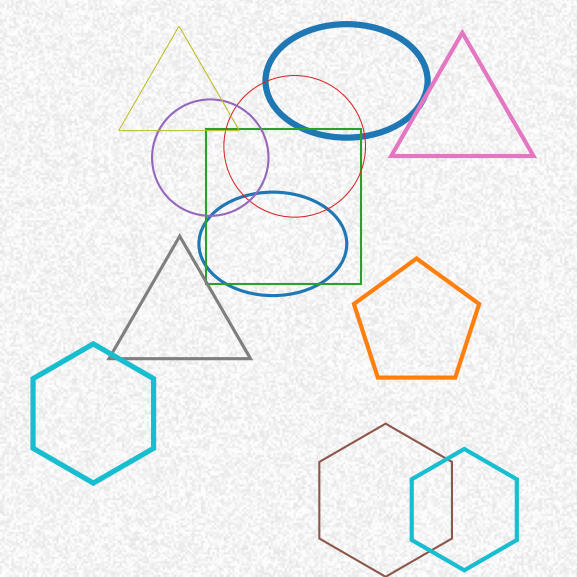[{"shape": "oval", "thickness": 3, "radius": 0.7, "center": [0.6, 0.859]}, {"shape": "oval", "thickness": 1.5, "radius": 0.64, "center": [0.472, 0.577]}, {"shape": "pentagon", "thickness": 2, "radius": 0.57, "center": [0.721, 0.438]}, {"shape": "square", "thickness": 1, "radius": 0.67, "center": [0.491, 0.642]}, {"shape": "circle", "thickness": 0.5, "radius": 0.61, "center": [0.51, 0.746]}, {"shape": "circle", "thickness": 1, "radius": 0.5, "center": [0.364, 0.726]}, {"shape": "hexagon", "thickness": 1, "radius": 0.66, "center": [0.668, 0.133]}, {"shape": "triangle", "thickness": 2, "radius": 0.71, "center": [0.801, 0.8]}, {"shape": "triangle", "thickness": 1.5, "radius": 0.71, "center": [0.311, 0.449]}, {"shape": "triangle", "thickness": 0.5, "radius": 0.6, "center": [0.31, 0.833]}, {"shape": "hexagon", "thickness": 2, "radius": 0.53, "center": [0.804, 0.117]}, {"shape": "hexagon", "thickness": 2.5, "radius": 0.6, "center": [0.162, 0.283]}]